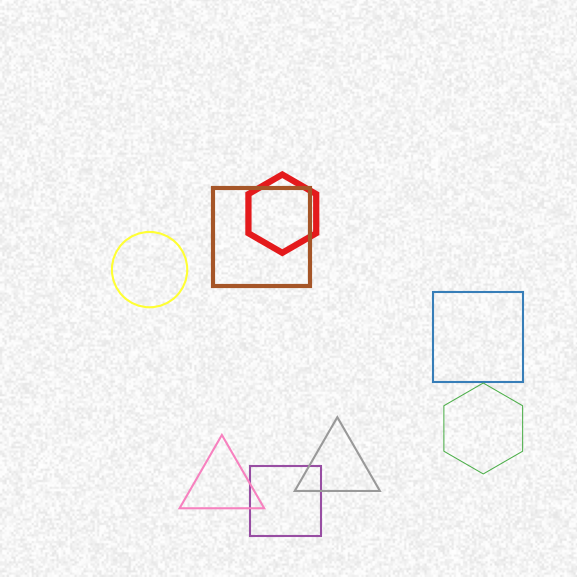[{"shape": "hexagon", "thickness": 3, "radius": 0.34, "center": [0.489, 0.629]}, {"shape": "square", "thickness": 1, "radius": 0.39, "center": [0.828, 0.415]}, {"shape": "hexagon", "thickness": 0.5, "radius": 0.39, "center": [0.837, 0.257]}, {"shape": "square", "thickness": 1, "radius": 0.31, "center": [0.495, 0.132]}, {"shape": "circle", "thickness": 1, "radius": 0.33, "center": [0.259, 0.532]}, {"shape": "square", "thickness": 2, "radius": 0.42, "center": [0.452, 0.589]}, {"shape": "triangle", "thickness": 1, "radius": 0.42, "center": [0.384, 0.161]}, {"shape": "triangle", "thickness": 1, "radius": 0.43, "center": [0.584, 0.192]}]